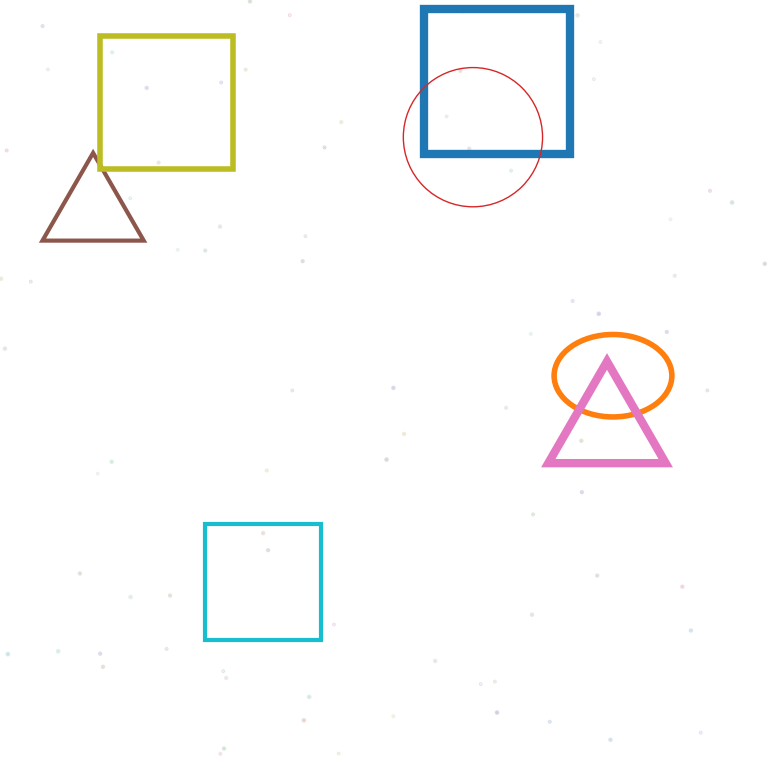[{"shape": "square", "thickness": 3, "radius": 0.47, "center": [0.645, 0.894]}, {"shape": "oval", "thickness": 2, "radius": 0.38, "center": [0.796, 0.512]}, {"shape": "circle", "thickness": 0.5, "radius": 0.45, "center": [0.614, 0.822]}, {"shape": "triangle", "thickness": 1.5, "radius": 0.38, "center": [0.121, 0.725]}, {"shape": "triangle", "thickness": 3, "radius": 0.44, "center": [0.788, 0.443]}, {"shape": "square", "thickness": 2, "radius": 0.43, "center": [0.217, 0.867]}, {"shape": "square", "thickness": 1.5, "radius": 0.38, "center": [0.341, 0.244]}]